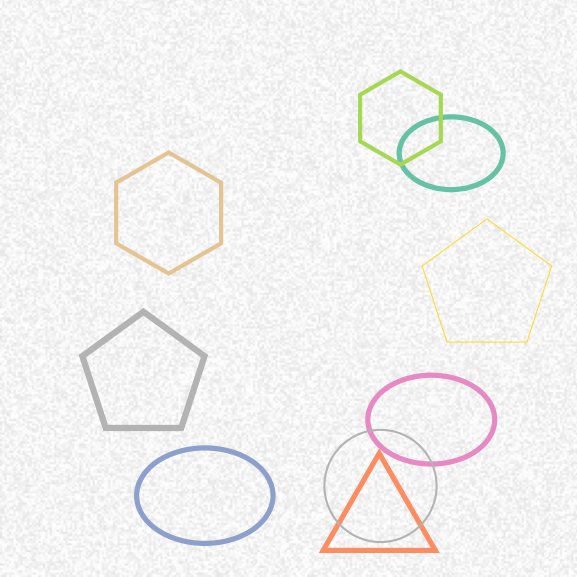[{"shape": "oval", "thickness": 2.5, "radius": 0.45, "center": [0.781, 0.734]}, {"shape": "triangle", "thickness": 2.5, "radius": 0.56, "center": [0.657, 0.102]}, {"shape": "oval", "thickness": 2.5, "radius": 0.59, "center": [0.355, 0.141]}, {"shape": "oval", "thickness": 2.5, "radius": 0.55, "center": [0.747, 0.273]}, {"shape": "hexagon", "thickness": 2, "radius": 0.4, "center": [0.693, 0.795]}, {"shape": "pentagon", "thickness": 0.5, "radius": 0.59, "center": [0.843, 0.502]}, {"shape": "hexagon", "thickness": 2, "radius": 0.52, "center": [0.292, 0.63]}, {"shape": "pentagon", "thickness": 3, "radius": 0.56, "center": [0.248, 0.348]}, {"shape": "circle", "thickness": 1, "radius": 0.49, "center": [0.659, 0.158]}]